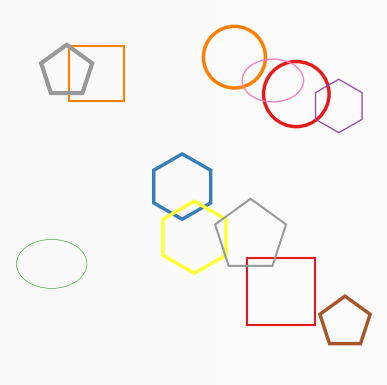[{"shape": "circle", "thickness": 2.5, "radius": 0.42, "center": [0.765, 0.756]}, {"shape": "square", "thickness": 1.5, "radius": 0.44, "center": [0.725, 0.243]}, {"shape": "hexagon", "thickness": 2.5, "radius": 0.42, "center": [0.47, 0.515]}, {"shape": "oval", "thickness": 0.5, "radius": 0.45, "center": [0.133, 0.315]}, {"shape": "hexagon", "thickness": 1, "radius": 0.35, "center": [0.874, 0.725]}, {"shape": "circle", "thickness": 2.5, "radius": 0.4, "center": [0.605, 0.852]}, {"shape": "square", "thickness": 1.5, "radius": 0.35, "center": [0.249, 0.809]}, {"shape": "hexagon", "thickness": 2.5, "radius": 0.47, "center": [0.502, 0.384]}, {"shape": "pentagon", "thickness": 2.5, "radius": 0.34, "center": [0.89, 0.163]}, {"shape": "oval", "thickness": 1, "radius": 0.4, "center": [0.704, 0.791]}, {"shape": "pentagon", "thickness": 3, "radius": 0.35, "center": [0.172, 0.814]}, {"shape": "pentagon", "thickness": 1.5, "radius": 0.48, "center": [0.647, 0.387]}]